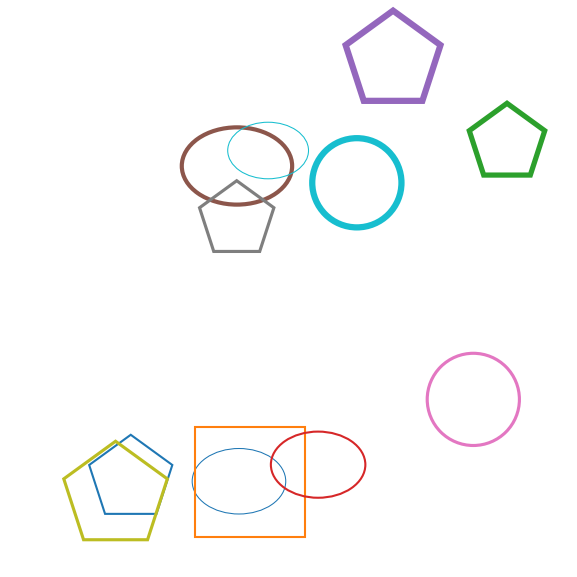[{"shape": "oval", "thickness": 0.5, "radius": 0.41, "center": [0.414, 0.166]}, {"shape": "pentagon", "thickness": 1, "radius": 0.38, "center": [0.226, 0.171]}, {"shape": "square", "thickness": 1, "radius": 0.48, "center": [0.433, 0.165]}, {"shape": "pentagon", "thickness": 2.5, "radius": 0.34, "center": [0.878, 0.752]}, {"shape": "oval", "thickness": 1, "radius": 0.41, "center": [0.551, 0.194]}, {"shape": "pentagon", "thickness": 3, "radius": 0.43, "center": [0.681, 0.894]}, {"shape": "oval", "thickness": 2, "radius": 0.48, "center": [0.41, 0.712]}, {"shape": "circle", "thickness": 1.5, "radius": 0.4, "center": [0.82, 0.308]}, {"shape": "pentagon", "thickness": 1.5, "radius": 0.34, "center": [0.41, 0.618]}, {"shape": "pentagon", "thickness": 1.5, "radius": 0.47, "center": [0.2, 0.141]}, {"shape": "oval", "thickness": 0.5, "radius": 0.35, "center": [0.464, 0.739]}, {"shape": "circle", "thickness": 3, "radius": 0.39, "center": [0.618, 0.683]}]